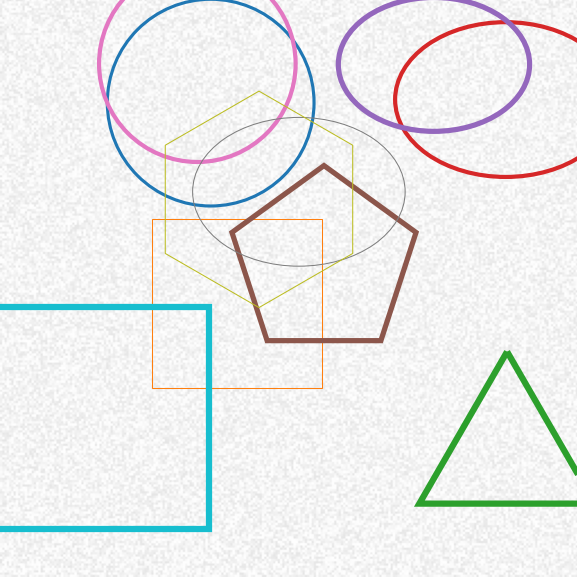[{"shape": "circle", "thickness": 1.5, "radius": 0.89, "center": [0.365, 0.821]}, {"shape": "square", "thickness": 0.5, "radius": 0.73, "center": [0.41, 0.474]}, {"shape": "triangle", "thickness": 3, "radius": 0.88, "center": [0.878, 0.215]}, {"shape": "oval", "thickness": 2, "radius": 0.96, "center": [0.876, 0.827]}, {"shape": "oval", "thickness": 2.5, "radius": 0.83, "center": [0.751, 0.888]}, {"shape": "pentagon", "thickness": 2.5, "radius": 0.84, "center": [0.561, 0.545]}, {"shape": "circle", "thickness": 2, "radius": 0.85, "center": [0.342, 0.889]}, {"shape": "oval", "thickness": 0.5, "radius": 0.92, "center": [0.518, 0.667]}, {"shape": "hexagon", "thickness": 0.5, "radius": 0.94, "center": [0.448, 0.654]}, {"shape": "square", "thickness": 3, "radius": 0.96, "center": [0.169, 0.276]}]